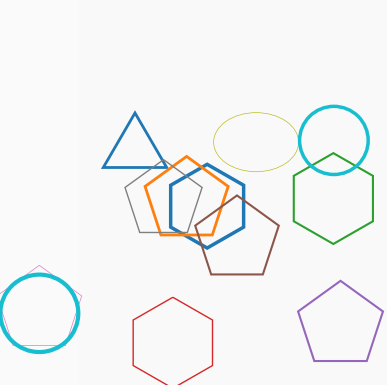[{"shape": "hexagon", "thickness": 2.5, "radius": 0.54, "center": [0.535, 0.464]}, {"shape": "triangle", "thickness": 2, "radius": 0.47, "center": [0.348, 0.612]}, {"shape": "pentagon", "thickness": 2, "radius": 0.56, "center": [0.482, 0.481]}, {"shape": "hexagon", "thickness": 1.5, "radius": 0.59, "center": [0.86, 0.484]}, {"shape": "hexagon", "thickness": 1, "radius": 0.59, "center": [0.446, 0.11]}, {"shape": "pentagon", "thickness": 1.5, "radius": 0.58, "center": [0.879, 0.155]}, {"shape": "pentagon", "thickness": 1.5, "radius": 0.57, "center": [0.612, 0.379]}, {"shape": "pentagon", "thickness": 0.5, "radius": 0.58, "center": [0.101, 0.196]}, {"shape": "pentagon", "thickness": 1, "radius": 0.52, "center": [0.422, 0.481]}, {"shape": "oval", "thickness": 0.5, "radius": 0.55, "center": [0.661, 0.631]}, {"shape": "circle", "thickness": 2.5, "radius": 0.44, "center": [0.862, 0.635]}, {"shape": "circle", "thickness": 3, "radius": 0.5, "center": [0.102, 0.186]}]